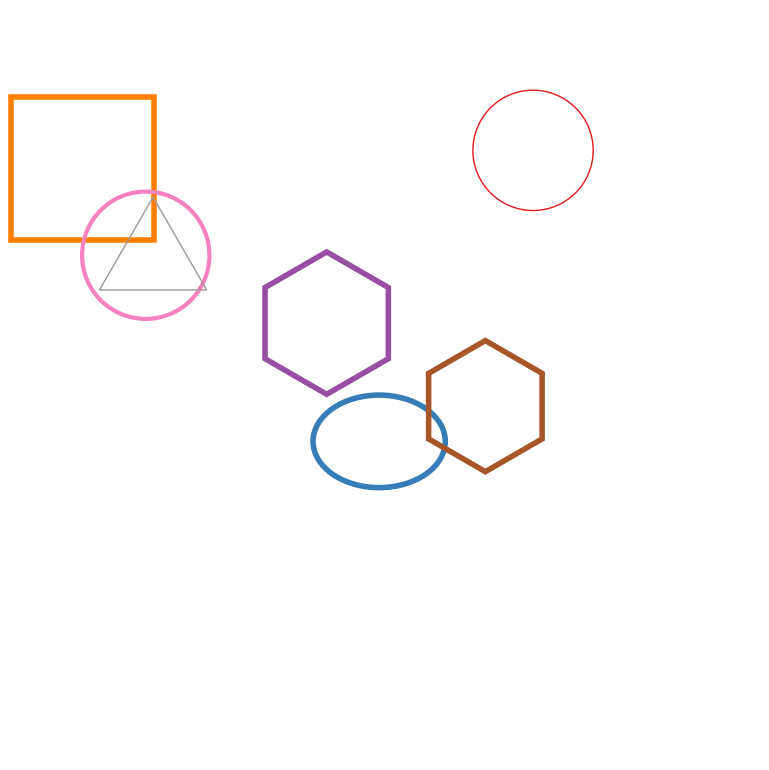[{"shape": "circle", "thickness": 0.5, "radius": 0.39, "center": [0.692, 0.805]}, {"shape": "oval", "thickness": 2, "radius": 0.43, "center": [0.492, 0.427]}, {"shape": "hexagon", "thickness": 2, "radius": 0.46, "center": [0.424, 0.58]}, {"shape": "square", "thickness": 2, "radius": 0.46, "center": [0.107, 0.781]}, {"shape": "hexagon", "thickness": 2, "radius": 0.43, "center": [0.63, 0.473]}, {"shape": "circle", "thickness": 1.5, "radius": 0.41, "center": [0.189, 0.669]}, {"shape": "triangle", "thickness": 0.5, "radius": 0.4, "center": [0.199, 0.664]}]